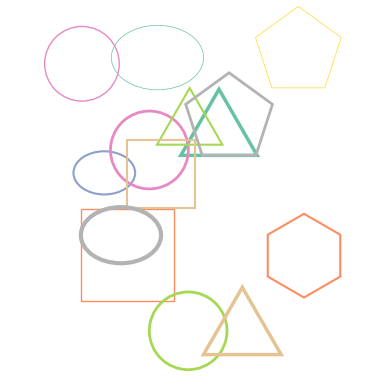[{"shape": "oval", "thickness": 0.5, "radius": 0.6, "center": [0.409, 0.85]}, {"shape": "triangle", "thickness": 2.5, "radius": 0.57, "center": [0.569, 0.654]}, {"shape": "square", "thickness": 1, "radius": 0.6, "center": [0.331, 0.337]}, {"shape": "hexagon", "thickness": 1.5, "radius": 0.54, "center": [0.79, 0.336]}, {"shape": "oval", "thickness": 1.5, "radius": 0.4, "center": [0.271, 0.551]}, {"shape": "circle", "thickness": 1, "radius": 0.48, "center": [0.213, 0.834]}, {"shape": "circle", "thickness": 2, "radius": 0.51, "center": [0.388, 0.61]}, {"shape": "circle", "thickness": 2, "radius": 0.5, "center": [0.489, 0.141]}, {"shape": "triangle", "thickness": 1.5, "radius": 0.49, "center": [0.493, 0.673]}, {"shape": "pentagon", "thickness": 0.5, "radius": 0.58, "center": [0.775, 0.866]}, {"shape": "square", "thickness": 1.5, "radius": 0.44, "center": [0.418, 0.547]}, {"shape": "triangle", "thickness": 2.5, "radius": 0.58, "center": [0.629, 0.137]}, {"shape": "pentagon", "thickness": 2, "radius": 0.59, "center": [0.595, 0.692]}, {"shape": "oval", "thickness": 3, "radius": 0.52, "center": [0.314, 0.389]}]